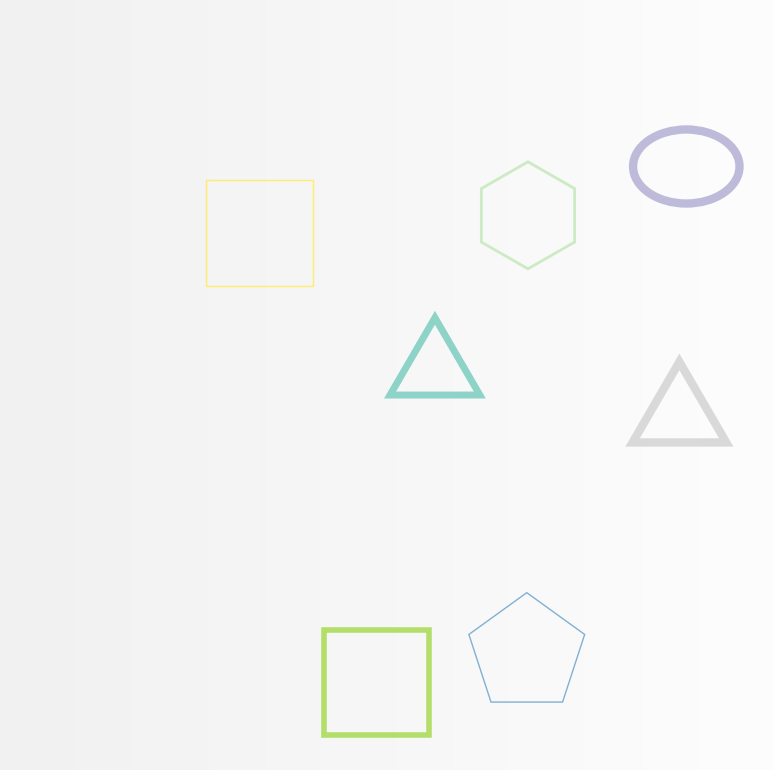[{"shape": "triangle", "thickness": 2.5, "radius": 0.33, "center": [0.561, 0.52]}, {"shape": "oval", "thickness": 3, "radius": 0.34, "center": [0.886, 0.784]}, {"shape": "pentagon", "thickness": 0.5, "radius": 0.39, "center": [0.68, 0.152]}, {"shape": "square", "thickness": 2, "radius": 0.34, "center": [0.486, 0.114]}, {"shape": "triangle", "thickness": 3, "radius": 0.35, "center": [0.877, 0.46]}, {"shape": "hexagon", "thickness": 1, "radius": 0.35, "center": [0.681, 0.72]}, {"shape": "square", "thickness": 0.5, "radius": 0.35, "center": [0.335, 0.697]}]